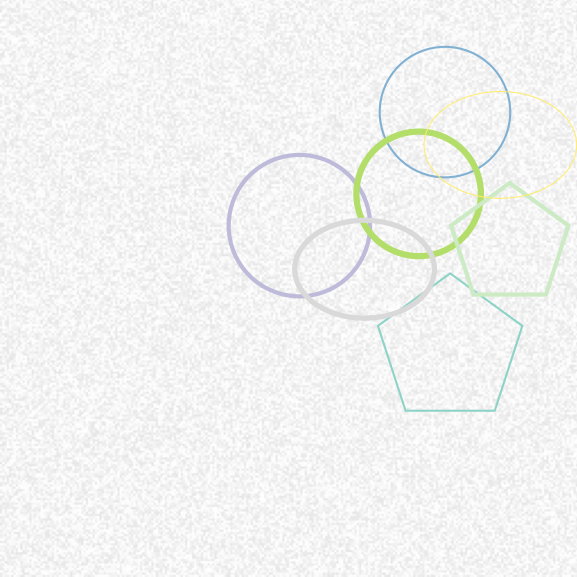[{"shape": "pentagon", "thickness": 1, "radius": 0.66, "center": [0.779, 0.394]}, {"shape": "circle", "thickness": 2, "radius": 0.61, "center": [0.518, 0.608]}, {"shape": "circle", "thickness": 1, "radius": 0.57, "center": [0.771, 0.805]}, {"shape": "circle", "thickness": 3, "radius": 0.54, "center": [0.725, 0.663]}, {"shape": "oval", "thickness": 2.5, "radius": 0.61, "center": [0.631, 0.533]}, {"shape": "pentagon", "thickness": 2, "radius": 0.53, "center": [0.883, 0.575]}, {"shape": "oval", "thickness": 0.5, "radius": 0.66, "center": [0.866, 0.748]}]